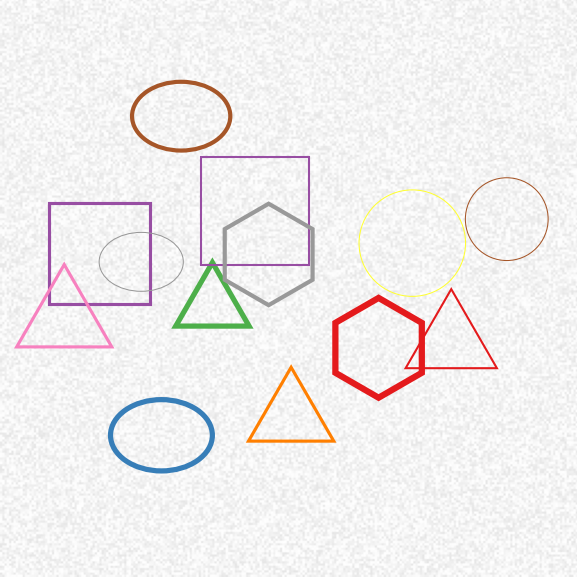[{"shape": "hexagon", "thickness": 3, "radius": 0.43, "center": [0.656, 0.397]}, {"shape": "triangle", "thickness": 1, "radius": 0.46, "center": [0.781, 0.407]}, {"shape": "oval", "thickness": 2.5, "radius": 0.44, "center": [0.28, 0.245]}, {"shape": "triangle", "thickness": 2.5, "radius": 0.37, "center": [0.368, 0.471]}, {"shape": "square", "thickness": 1.5, "radius": 0.44, "center": [0.172, 0.56]}, {"shape": "square", "thickness": 1, "radius": 0.47, "center": [0.441, 0.634]}, {"shape": "triangle", "thickness": 1.5, "radius": 0.43, "center": [0.504, 0.278]}, {"shape": "circle", "thickness": 0.5, "radius": 0.46, "center": [0.714, 0.578]}, {"shape": "circle", "thickness": 0.5, "radius": 0.36, "center": [0.877, 0.62]}, {"shape": "oval", "thickness": 2, "radius": 0.43, "center": [0.314, 0.798]}, {"shape": "triangle", "thickness": 1.5, "radius": 0.48, "center": [0.111, 0.446]}, {"shape": "hexagon", "thickness": 2, "radius": 0.44, "center": [0.465, 0.559]}, {"shape": "oval", "thickness": 0.5, "radius": 0.36, "center": [0.245, 0.546]}]